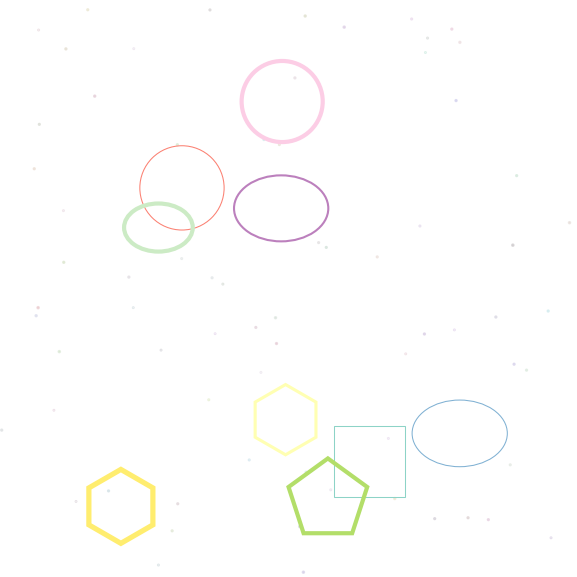[{"shape": "square", "thickness": 0.5, "radius": 0.31, "center": [0.64, 0.2]}, {"shape": "hexagon", "thickness": 1.5, "radius": 0.3, "center": [0.494, 0.272]}, {"shape": "circle", "thickness": 0.5, "radius": 0.36, "center": [0.315, 0.674]}, {"shape": "oval", "thickness": 0.5, "radius": 0.41, "center": [0.796, 0.249]}, {"shape": "pentagon", "thickness": 2, "radius": 0.36, "center": [0.568, 0.134]}, {"shape": "circle", "thickness": 2, "radius": 0.35, "center": [0.489, 0.823]}, {"shape": "oval", "thickness": 1, "radius": 0.41, "center": [0.487, 0.638]}, {"shape": "oval", "thickness": 2, "radius": 0.3, "center": [0.274, 0.605]}, {"shape": "hexagon", "thickness": 2.5, "radius": 0.32, "center": [0.209, 0.122]}]